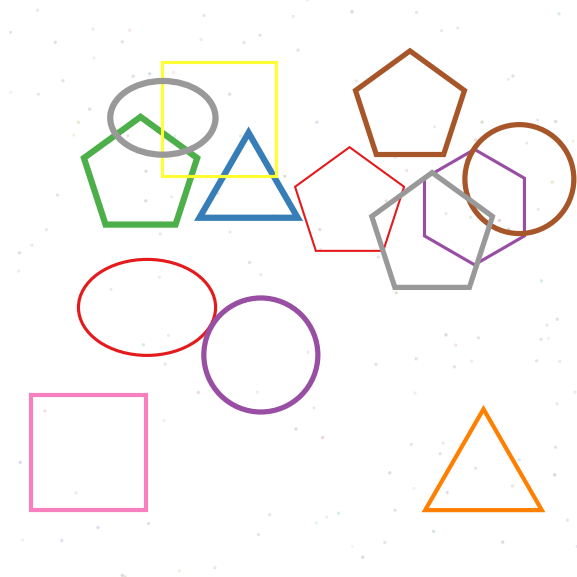[{"shape": "pentagon", "thickness": 1, "radius": 0.5, "center": [0.605, 0.645]}, {"shape": "oval", "thickness": 1.5, "radius": 0.59, "center": [0.255, 0.467]}, {"shape": "triangle", "thickness": 3, "radius": 0.49, "center": [0.43, 0.671]}, {"shape": "pentagon", "thickness": 3, "radius": 0.52, "center": [0.243, 0.694]}, {"shape": "circle", "thickness": 2.5, "radius": 0.49, "center": [0.452, 0.384]}, {"shape": "hexagon", "thickness": 1.5, "radius": 0.5, "center": [0.822, 0.641]}, {"shape": "triangle", "thickness": 2, "radius": 0.58, "center": [0.837, 0.174]}, {"shape": "square", "thickness": 1.5, "radius": 0.49, "center": [0.38, 0.793]}, {"shape": "pentagon", "thickness": 2.5, "radius": 0.5, "center": [0.71, 0.812]}, {"shape": "circle", "thickness": 2.5, "radius": 0.47, "center": [0.899, 0.689]}, {"shape": "square", "thickness": 2, "radius": 0.5, "center": [0.153, 0.215]}, {"shape": "oval", "thickness": 3, "radius": 0.46, "center": [0.282, 0.795]}, {"shape": "pentagon", "thickness": 2.5, "radius": 0.55, "center": [0.748, 0.59]}]